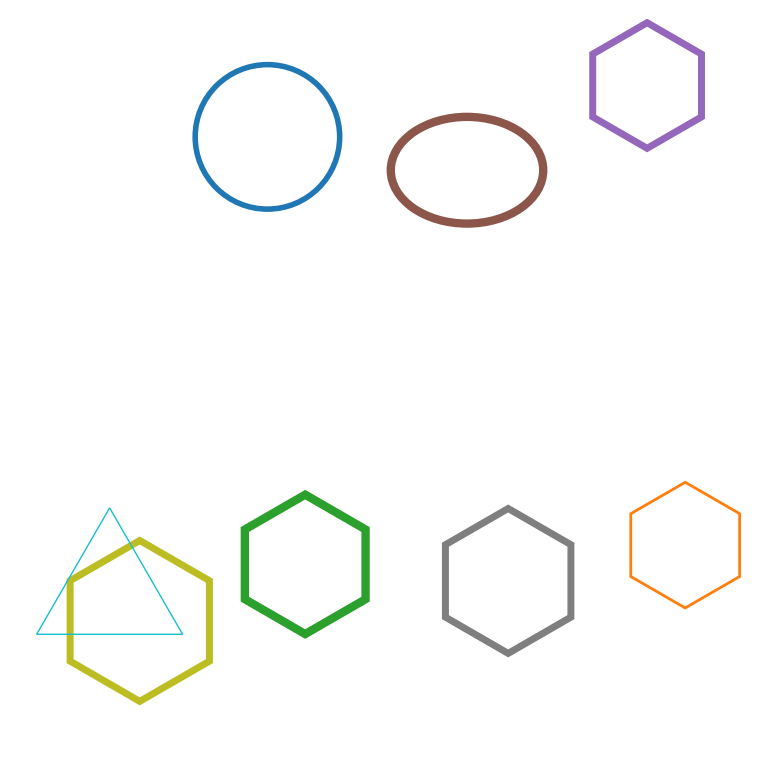[{"shape": "circle", "thickness": 2, "radius": 0.47, "center": [0.347, 0.822]}, {"shape": "hexagon", "thickness": 1, "radius": 0.41, "center": [0.89, 0.292]}, {"shape": "hexagon", "thickness": 3, "radius": 0.45, "center": [0.396, 0.267]}, {"shape": "hexagon", "thickness": 2.5, "radius": 0.41, "center": [0.84, 0.889]}, {"shape": "oval", "thickness": 3, "radius": 0.49, "center": [0.607, 0.779]}, {"shape": "hexagon", "thickness": 2.5, "radius": 0.47, "center": [0.66, 0.246]}, {"shape": "hexagon", "thickness": 2.5, "radius": 0.52, "center": [0.182, 0.194]}, {"shape": "triangle", "thickness": 0.5, "radius": 0.55, "center": [0.142, 0.231]}]